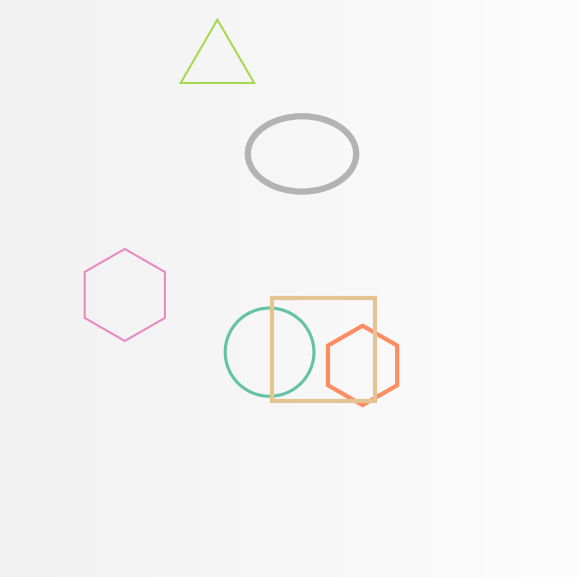[{"shape": "circle", "thickness": 1.5, "radius": 0.38, "center": [0.464, 0.389]}, {"shape": "hexagon", "thickness": 2, "radius": 0.34, "center": [0.624, 0.366]}, {"shape": "hexagon", "thickness": 1, "radius": 0.4, "center": [0.215, 0.488]}, {"shape": "triangle", "thickness": 1, "radius": 0.37, "center": [0.374, 0.892]}, {"shape": "square", "thickness": 2, "radius": 0.45, "center": [0.556, 0.393]}, {"shape": "oval", "thickness": 3, "radius": 0.47, "center": [0.52, 0.733]}]